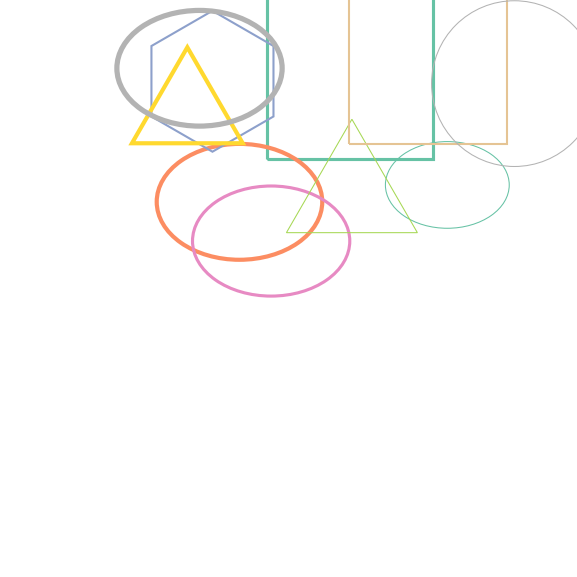[{"shape": "square", "thickness": 1.5, "radius": 0.72, "center": [0.606, 0.868]}, {"shape": "oval", "thickness": 0.5, "radius": 0.54, "center": [0.775, 0.679]}, {"shape": "oval", "thickness": 2, "radius": 0.72, "center": [0.415, 0.65]}, {"shape": "hexagon", "thickness": 1, "radius": 0.61, "center": [0.368, 0.858]}, {"shape": "oval", "thickness": 1.5, "radius": 0.68, "center": [0.47, 0.582]}, {"shape": "triangle", "thickness": 0.5, "radius": 0.65, "center": [0.609, 0.662]}, {"shape": "triangle", "thickness": 2, "radius": 0.55, "center": [0.324, 0.806]}, {"shape": "square", "thickness": 1, "radius": 0.68, "center": [0.741, 0.886]}, {"shape": "oval", "thickness": 2.5, "radius": 0.72, "center": [0.345, 0.881]}, {"shape": "circle", "thickness": 0.5, "radius": 0.72, "center": [0.891, 0.854]}]